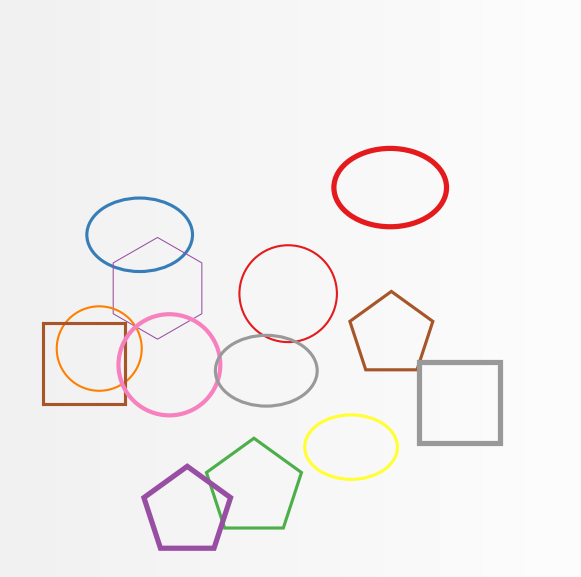[{"shape": "circle", "thickness": 1, "radius": 0.42, "center": [0.496, 0.491]}, {"shape": "oval", "thickness": 2.5, "radius": 0.48, "center": [0.671, 0.674]}, {"shape": "oval", "thickness": 1.5, "radius": 0.45, "center": [0.24, 0.593]}, {"shape": "pentagon", "thickness": 1.5, "radius": 0.43, "center": [0.437, 0.154]}, {"shape": "hexagon", "thickness": 0.5, "radius": 0.44, "center": [0.271, 0.5]}, {"shape": "pentagon", "thickness": 2.5, "radius": 0.39, "center": [0.322, 0.113]}, {"shape": "circle", "thickness": 1, "radius": 0.37, "center": [0.171, 0.396]}, {"shape": "oval", "thickness": 1.5, "radius": 0.4, "center": [0.604, 0.225]}, {"shape": "pentagon", "thickness": 1.5, "radius": 0.38, "center": [0.673, 0.419]}, {"shape": "square", "thickness": 1.5, "radius": 0.35, "center": [0.145, 0.37]}, {"shape": "circle", "thickness": 2, "radius": 0.44, "center": [0.291, 0.367]}, {"shape": "square", "thickness": 2.5, "radius": 0.35, "center": [0.79, 0.303]}, {"shape": "oval", "thickness": 1.5, "radius": 0.44, "center": [0.458, 0.357]}]